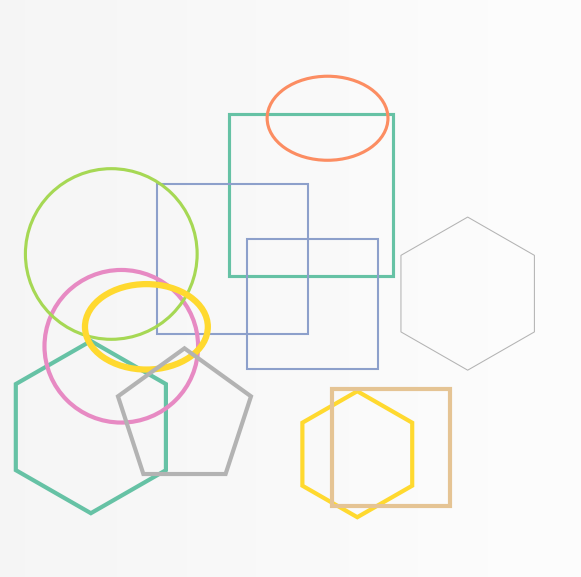[{"shape": "square", "thickness": 1.5, "radius": 0.7, "center": [0.535, 0.662]}, {"shape": "hexagon", "thickness": 2, "radius": 0.75, "center": [0.156, 0.26]}, {"shape": "oval", "thickness": 1.5, "radius": 0.52, "center": [0.564, 0.794]}, {"shape": "square", "thickness": 1, "radius": 0.65, "center": [0.4, 0.55]}, {"shape": "square", "thickness": 1, "radius": 0.56, "center": [0.538, 0.472]}, {"shape": "circle", "thickness": 2, "radius": 0.66, "center": [0.209, 0.4]}, {"shape": "circle", "thickness": 1.5, "radius": 0.74, "center": [0.191, 0.559]}, {"shape": "hexagon", "thickness": 2, "radius": 0.55, "center": [0.615, 0.213]}, {"shape": "oval", "thickness": 3, "radius": 0.53, "center": [0.252, 0.433]}, {"shape": "square", "thickness": 2, "radius": 0.51, "center": [0.673, 0.224]}, {"shape": "hexagon", "thickness": 0.5, "radius": 0.66, "center": [0.805, 0.491]}, {"shape": "pentagon", "thickness": 2, "radius": 0.6, "center": [0.317, 0.276]}]